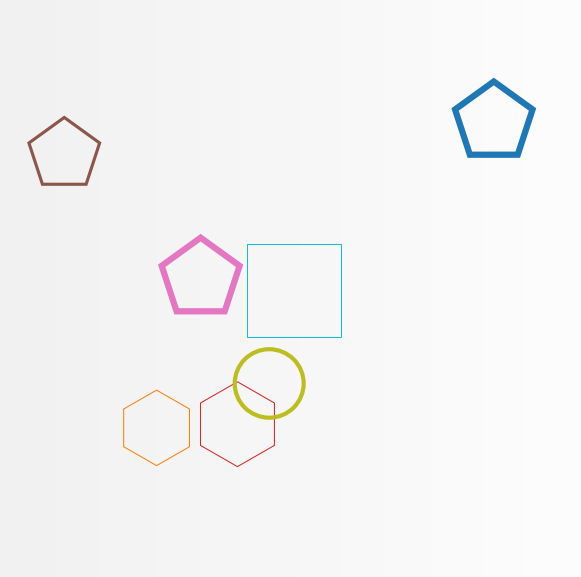[{"shape": "pentagon", "thickness": 3, "radius": 0.35, "center": [0.85, 0.788]}, {"shape": "hexagon", "thickness": 0.5, "radius": 0.33, "center": [0.269, 0.258]}, {"shape": "hexagon", "thickness": 0.5, "radius": 0.37, "center": [0.409, 0.265]}, {"shape": "pentagon", "thickness": 1.5, "radius": 0.32, "center": [0.111, 0.732]}, {"shape": "pentagon", "thickness": 3, "radius": 0.35, "center": [0.345, 0.517]}, {"shape": "circle", "thickness": 2, "radius": 0.3, "center": [0.463, 0.335]}, {"shape": "square", "thickness": 0.5, "radius": 0.4, "center": [0.506, 0.495]}]